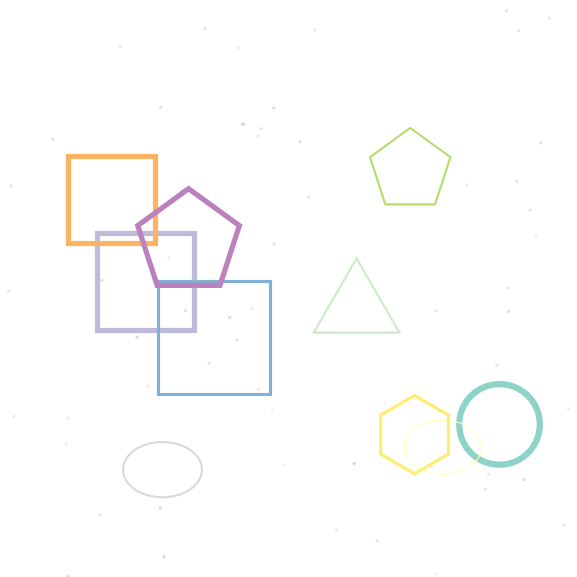[{"shape": "circle", "thickness": 3, "radius": 0.35, "center": [0.865, 0.264]}, {"shape": "oval", "thickness": 0.5, "radius": 0.33, "center": [0.767, 0.225]}, {"shape": "square", "thickness": 2.5, "radius": 0.42, "center": [0.251, 0.512]}, {"shape": "square", "thickness": 1.5, "radius": 0.49, "center": [0.371, 0.415]}, {"shape": "square", "thickness": 2.5, "radius": 0.38, "center": [0.193, 0.654]}, {"shape": "pentagon", "thickness": 1, "radius": 0.37, "center": [0.71, 0.704]}, {"shape": "oval", "thickness": 1, "radius": 0.34, "center": [0.281, 0.186]}, {"shape": "pentagon", "thickness": 2.5, "radius": 0.46, "center": [0.326, 0.58]}, {"shape": "triangle", "thickness": 1, "radius": 0.43, "center": [0.617, 0.466]}, {"shape": "hexagon", "thickness": 1.5, "radius": 0.34, "center": [0.718, 0.247]}]